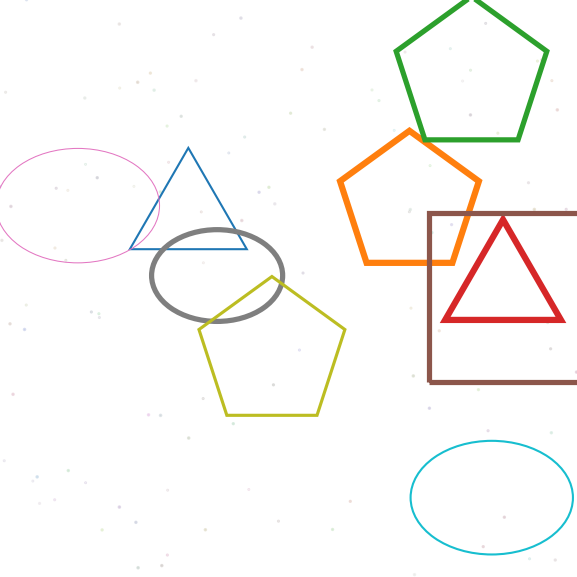[{"shape": "triangle", "thickness": 1, "radius": 0.58, "center": [0.326, 0.626]}, {"shape": "pentagon", "thickness": 3, "radius": 0.63, "center": [0.709, 0.646]}, {"shape": "pentagon", "thickness": 2.5, "radius": 0.69, "center": [0.816, 0.868]}, {"shape": "triangle", "thickness": 3, "radius": 0.58, "center": [0.871, 0.503]}, {"shape": "square", "thickness": 2.5, "radius": 0.73, "center": [0.889, 0.484]}, {"shape": "oval", "thickness": 0.5, "radius": 0.71, "center": [0.135, 0.643]}, {"shape": "oval", "thickness": 2.5, "radius": 0.57, "center": [0.376, 0.522]}, {"shape": "pentagon", "thickness": 1.5, "radius": 0.66, "center": [0.471, 0.387]}, {"shape": "oval", "thickness": 1, "radius": 0.7, "center": [0.852, 0.137]}]